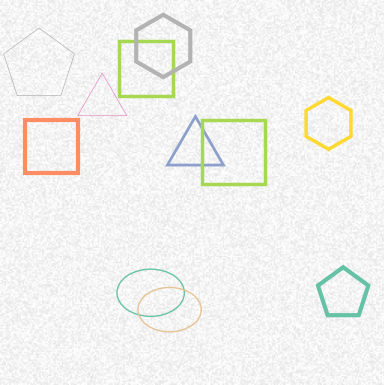[{"shape": "oval", "thickness": 1, "radius": 0.44, "center": [0.391, 0.24]}, {"shape": "pentagon", "thickness": 3, "radius": 0.34, "center": [0.891, 0.237]}, {"shape": "square", "thickness": 3, "radius": 0.34, "center": [0.133, 0.62]}, {"shape": "triangle", "thickness": 2, "radius": 0.42, "center": [0.508, 0.613]}, {"shape": "triangle", "thickness": 0.5, "radius": 0.37, "center": [0.266, 0.736]}, {"shape": "square", "thickness": 2.5, "radius": 0.35, "center": [0.379, 0.821]}, {"shape": "square", "thickness": 2.5, "radius": 0.41, "center": [0.607, 0.605]}, {"shape": "hexagon", "thickness": 2.5, "radius": 0.34, "center": [0.853, 0.679]}, {"shape": "oval", "thickness": 1, "radius": 0.41, "center": [0.441, 0.196]}, {"shape": "pentagon", "thickness": 0.5, "radius": 0.48, "center": [0.101, 0.83]}, {"shape": "hexagon", "thickness": 3, "radius": 0.41, "center": [0.424, 0.881]}]